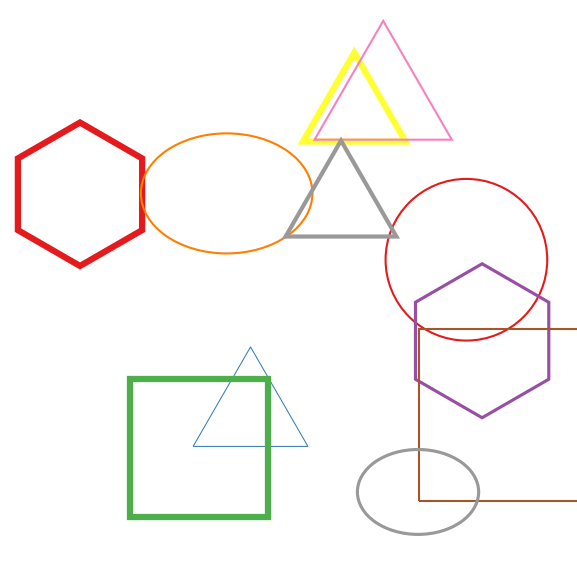[{"shape": "circle", "thickness": 1, "radius": 0.7, "center": [0.808, 0.549]}, {"shape": "hexagon", "thickness": 3, "radius": 0.62, "center": [0.139, 0.663]}, {"shape": "triangle", "thickness": 0.5, "radius": 0.57, "center": [0.434, 0.284]}, {"shape": "square", "thickness": 3, "radius": 0.6, "center": [0.345, 0.223]}, {"shape": "hexagon", "thickness": 1.5, "radius": 0.67, "center": [0.835, 0.409]}, {"shape": "oval", "thickness": 1, "radius": 0.74, "center": [0.392, 0.664]}, {"shape": "triangle", "thickness": 3, "radius": 0.51, "center": [0.613, 0.805]}, {"shape": "square", "thickness": 1, "radius": 0.75, "center": [0.875, 0.28]}, {"shape": "triangle", "thickness": 1, "radius": 0.69, "center": [0.664, 0.826]}, {"shape": "triangle", "thickness": 2, "radius": 0.55, "center": [0.59, 0.645]}, {"shape": "oval", "thickness": 1.5, "radius": 0.52, "center": [0.724, 0.147]}]